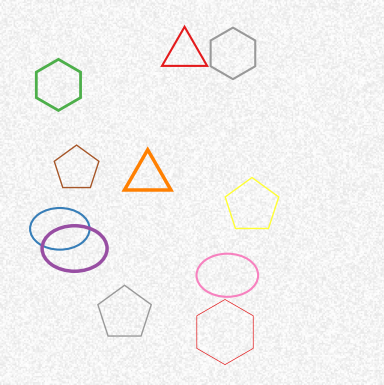[{"shape": "hexagon", "thickness": 0.5, "radius": 0.42, "center": [0.584, 0.137]}, {"shape": "triangle", "thickness": 1.5, "radius": 0.34, "center": [0.479, 0.863]}, {"shape": "oval", "thickness": 1.5, "radius": 0.39, "center": [0.155, 0.406]}, {"shape": "hexagon", "thickness": 2, "radius": 0.33, "center": [0.152, 0.779]}, {"shape": "oval", "thickness": 2.5, "radius": 0.42, "center": [0.194, 0.355]}, {"shape": "triangle", "thickness": 2.5, "radius": 0.35, "center": [0.384, 0.541]}, {"shape": "pentagon", "thickness": 1, "radius": 0.37, "center": [0.654, 0.466]}, {"shape": "pentagon", "thickness": 1, "radius": 0.3, "center": [0.199, 0.562]}, {"shape": "oval", "thickness": 1.5, "radius": 0.4, "center": [0.59, 0.285]}, {"shape": "pentagon", "thickness": 1, "radius": 0.36, "center": [0.324, 0.186]}, {"shape": "hexagon", "thickness": 1.5, "radius": 0.33, "center": [0.605, 0.861]}]